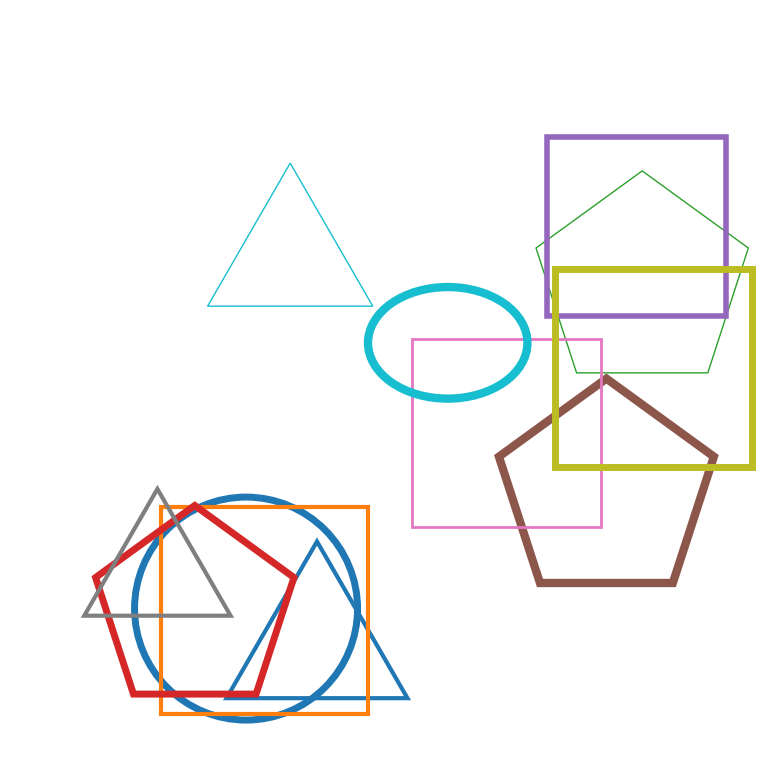[{"shape": "circle", "thickness": 2.5, "radius": 0.72, "center": [0.32, 0.21]}, {"shape": "triangle", "thickness": 1.5, "radius": 0.68, "center": [0.412, 0.161]}, {"shape": "square", "thickness": 1.5, "radius": 0.67, "center": [0.343, 0.207]}, {"shape": "pentagon", "thickness": 0.5, "radius": 0.72, "center": [0.834, 0.633]}, {"shape": "pentagon", "thickness": 2.5, "radius": 0.68, "center": [0.253, 0.208]}, {"shape": "square", "thickness": 2, "radius": 0.58, "center": [0.827, 0.706]}, {"shape": "pentagon", "thickness": 3, "radius": 0.73, "center": [0.788, 0.362]}, {"shape": "square", "thickness": 1, "radius": 0.61, "center": [0.657, 0.438]}, {"shape": "triangle", "thickness": 1.5, "radius": 0.55, "center": [0.204, 0.255]}, {"shape": "square", "thickness": 2.5, "radius": 0.64, "center": [0.849, 0.522]}, {"shape": "oval", "thickness": 3, "radius": 0.52, "center": [0.581, 0.555]}, {"shape": "triangle", "thickness": 0.5, "radius": 0.62, "center": [0.377, 0.664]}]